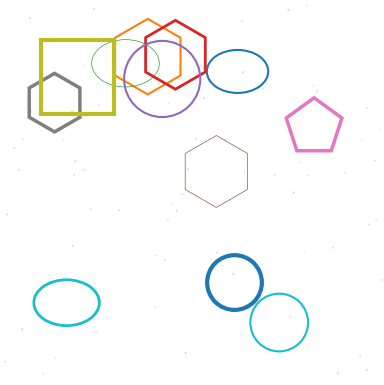[{"shape": "oval", "thickness": 1.5, "radius": 0.4, "center": [0.617, 0.814]}, {"shape": "circle", "thickness": 3, "radius": 0.36, "center": [0.609, 0.266]}, {"shape": "hexagon", "thickness": 1.5, "radius": 0.49, "center": [0.384, 0.853]}, {"shape": "oval", "thickness": 0.5, "radius": 0.44, "center": [0.326, 0.836]}, {"shape": "hexagon", "thickness": 2, "radius": 0.45, "center": [0.456, 0.858]}, {"shape": "circle", "thickness": 1.5, "radius": 0.49, "center": [0.421, 0.795]}, {"shape": "hexagon", "thickness": 0.5, "radius": 0.47, "center": [0.562, 0.555]}, {"shape": "pentagon", "thickness": 2.5, "radius": 0.38, "center": [0.816, 0.67]}, {"shape": "hexagon", "thickness": 2.5, "radius": 0.38, "center": [0.142, 0.733]}, {"shape": "square", "thickness": 3, "radius": 0.48, "center": [0.201, 0.8]}, {"shape": "circle", "thickness": 1.5, "radius": 0.37, "center": [0.725, 0.162]}, {"shape": "oval", "thickness": 2, "radius": 0.43, "center": [0.173, 0.214]}]